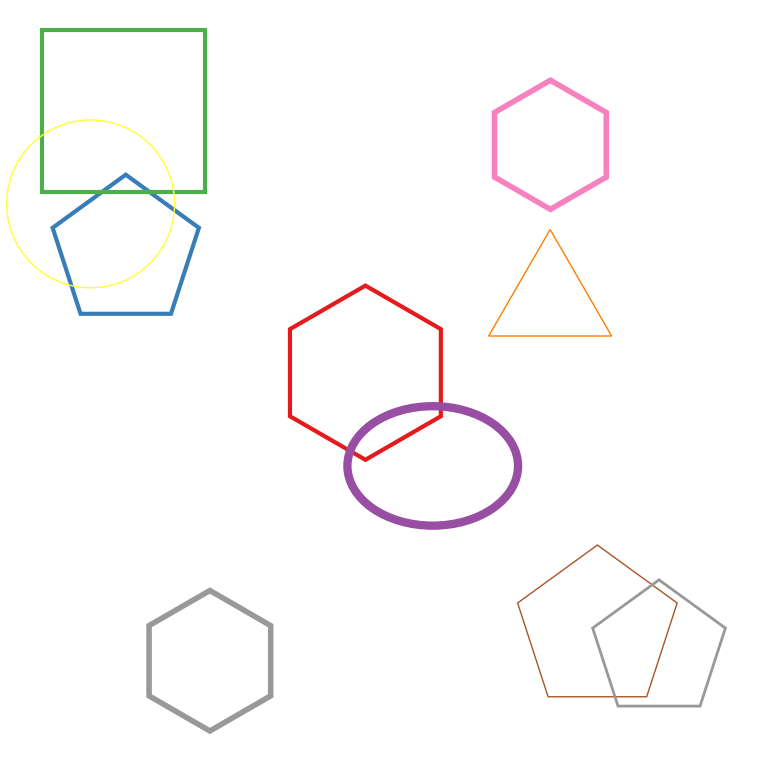[{"shape": "hexagon", "thickness": 1.5, "radius": 0.57, "center": [0.475, 0.516]}, {"shape": "pentagon", "thickness": 1.5, "radius": 0.5, "center": [0.163, 0.673]}, {"shape": "square", "thickness": 1.5, "radius": 0.53, "center": [0.161, 0.856]}, {"shape": "oval", "thickness": 3, "radius": 0.55, "center": [0.562, 0.395]}, {"shape": "triangle", "thickness": 0.5, "radius": 0.46, "center": [0.714, 0.61]}, {"shape": "circle", "thickness": 0.5, "radius": 0.55, "center": [0.118, 0.735]}, {"shape": "pentagon", "thickness": 0.5, "radius": 0.54, "center": [0.776, 0.183]}, {"shape": "hexagon", "thickness": 2, "radius": 0.42, "center": [0.715, 0.812]}, {"shape": "pentagon", "thickness": 1, "radius": 0.45, "center": [0.856, 0.156]}, {"shape": "hexagon", "thickness": 2, "radius": 0.46, "center": [0.273, 0.142]}]